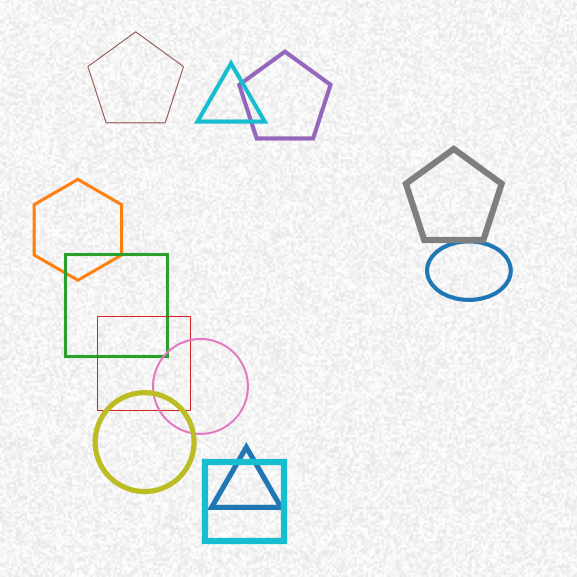[{"shape": "triangle", "thickness": 2.5, "radius": 0.35, "center": [0.427, 0.155]}, {"shape": "oval", "thickness": 2, "radius": 0.36, "center": [0.812, 0.531]}, {"shape": "hexagon", "thickness": 1.5, "radius": 0.44, "center": [0.135, 0.601]}, {"shape": "square", "thickness": 1.5, "radius": 0.44, "center": [0.201, 0.471]}, {"shape": "square", "thickness": 0.5, "radius": 0.4, "center": [0.249, 0.371]}, {"shape": "pentagon", "thickness": 2, "radius": 0.42, "center": [0.493, 0.827]}, {"shape": "pentagon", "thickness": 0.5, "radius": 0.44, "center": [0.235, 0.857]}, {"shape": "circle", "thickness": 1, "radius": 0.41, "center": [0.347, 0.33]}, {"shape": "pentagon", "thickness": 3, "radius": 0.44, "center": [0.786, 0.654]}, {"shape": "circle", "thickness": 2.5, "radius": 0.43, "center": [0.25, 0.234]}, {"shape": "triangle", "thickness": 2, "radius": 0.34, "center": [0.4, 0.822]}, {"shape": "square", "thickness": 3, "radius": 0.34, "center": [0.423, 0.131]}]